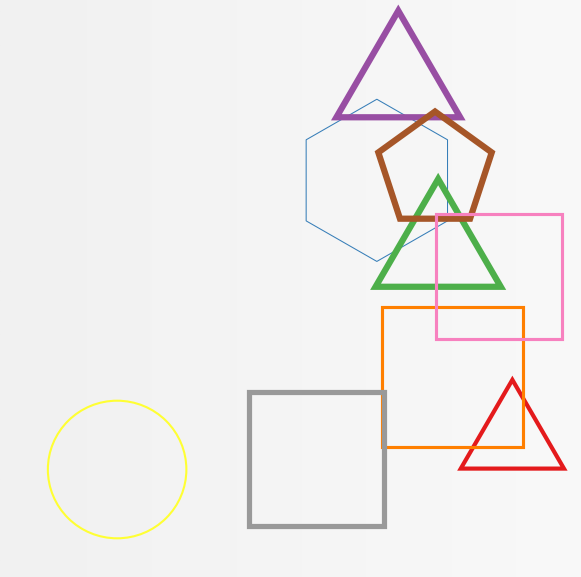[{"shape": "triangle", "thickness": 2, "radius": 0.51, "center": [0.881, 0.239]}, {"shape": "hexagon", "thickness": 0.5, "radius": 0.7, "center": [0.648, 0.687]}, {"shape": "triangle", "thickness": 3, "radius": 0.62, "center": [0.754, 0.565]}, {"shape": "triangle", "thickness": 3, "radius": 0.61, "center": [0.685, 0.858]}, {"shape": "square", "thickness": 1.5, "radius": 0.6, "center": [0.778, 0.347]}, {"shape": "circle", "thickness": 1, "radius": 0.6, "center": [0.201, 0.186]}, {"shape": "pentagon", "thickness": 3, "radius": 0.51, "center": [0.748, 0.703]}, {"shape": "square", "thickness": 1.5, "radius": 0.54, "center": [0.859, 0.521]}, {"shape": "square", "thickness": 2.5, "radius": 0.58, "center": [0.545, 0.205]}]